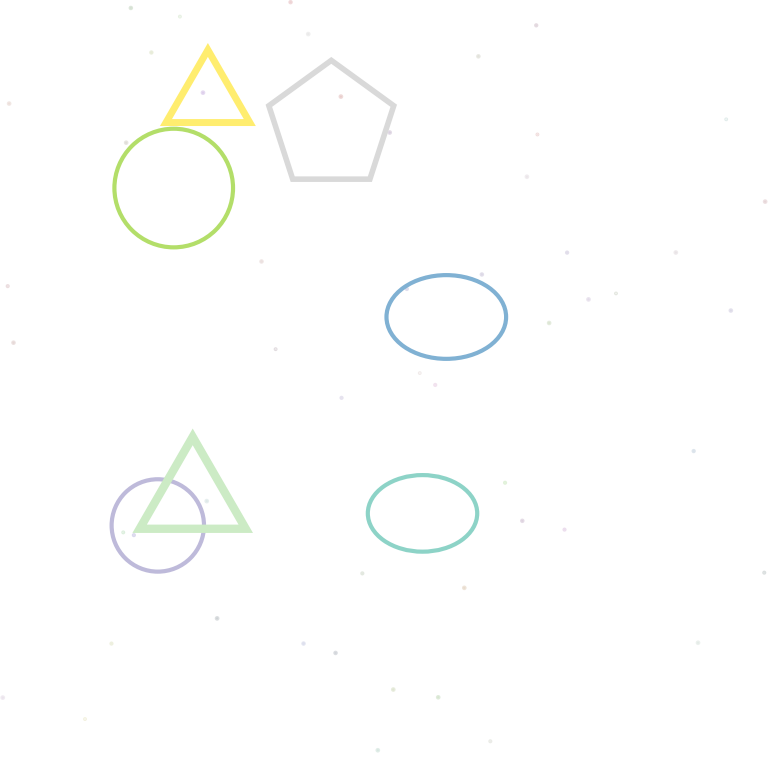[{"shape": "oval", "thickness": 1.5, "radius": 0.36, "center": [0.549, 0.333]}, {"shape": "circle", "thickness": 1.5, "radius": 0.3, "center": [0.205, 0.318]}, {"shape": "oval", "thickness": 1.5, "radius": 0.39, "center": [0.58, 0.588]}, {"shape": "circle", "thickness": 1.5, "radius": 0.39, "center": [0.226, 0.756]}, {"shape": "pentagon", "thickness": 2, "radius": 0.43, "center": [0.43, 0.836]}, {"shape": "triangle", "thickness": 3, "radius": 0.4, "center": [0.25, 0.353]}, {"shape": "triangle", "thickness": 2.5, "radius": 0.31, "center": [0.27, 0.872]}]